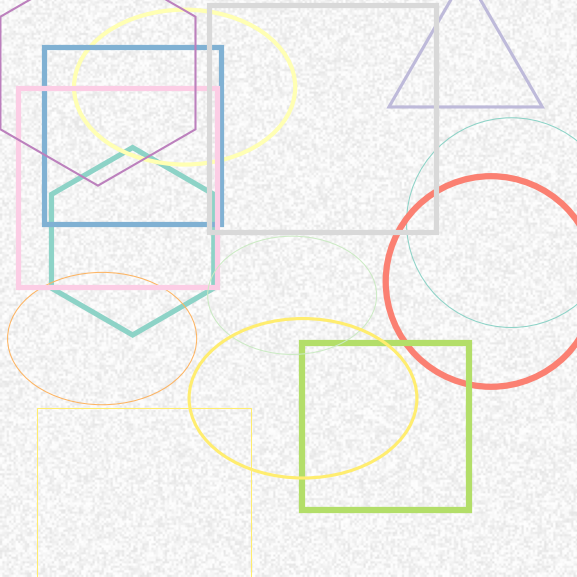[{"shape": "circle", "thickness": 0.5, "radius": 0.91, "center": [0.886, 0.614]}, {"shape": "hexagon", "thickness": 2.5, "radius": 0.81, "center": [0.23, 0.581]}, {"shape": "oval", "thickness": 2, "radius": 0.96, "center": [0.32, 0.848]}, {"shape": "triangle", "thickness": 1.5, "radius": 0.77, "center": [0.806, 0.891]}, {"shape": "circle", "thickness": 3, "radius": 0.91, "center": [0.85, 0.512]}, {"shape": "square", "thickness": 2.5, "radius": 0.77, "center": [0.229, 0.764]}, {"shape": "oval", "thickness": 0.5, "radius": 0.82, "center": [0.177, 0.413]}, {"shape": "square", "thickness": 3, "radius": 0.72, "center": [0.668, 0.261]}, {"shape": "square", "thickness": 2.5, "radius": 0.86, "center": [0.203, 0.675]}, {"shape": "square", "thickness": 2.5, "radius": 0.98, "center": [0.559, 0.795]}, {"shape": "hexagon", "thickness": 1, "radius": 0.98, "center": [0.17, 0.873]}, {"shape": "oval", "thickness": 0.5, "radius": 0.73, "center": [0.506, 0.488]}, {"shape": "square", "thickness": 0.5, "radius": 0.93, "center": [0.25, 0.107]}, {"shape": "oval", "thickness": 1.5, "radius": 0.99, "center": [0.525, 0.309]}]